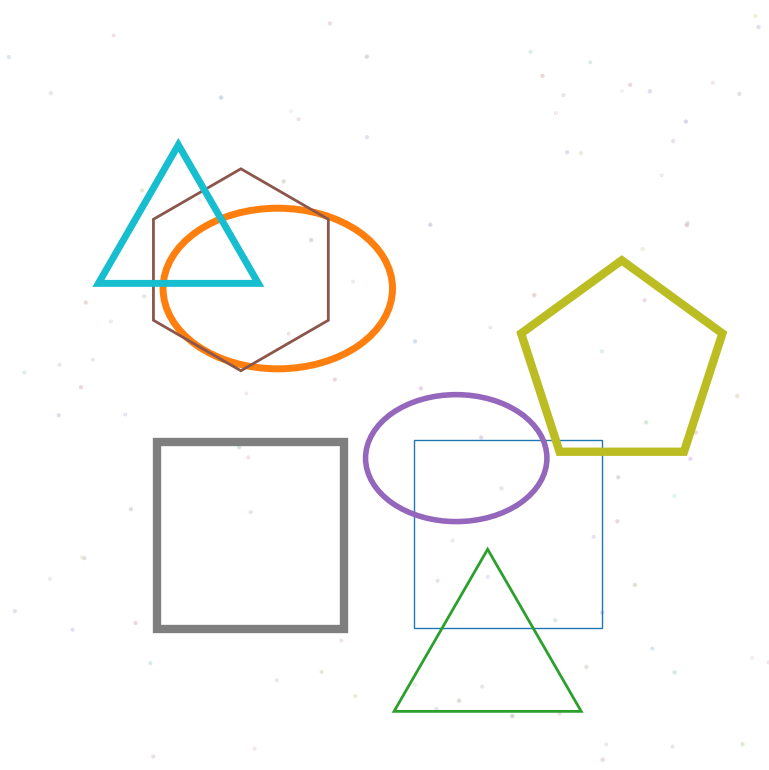[{"shape": "square", "thickness": 0.5, "radius": 0.61, "center": [0.66, 0.306]}, {"shape": "oval", "thickness": 2.5, "radius": 0.74, "center": [0.361, 0.625]}, {"shape": "triangle", "thickness": 1, "radius": 0.7, "center": [0.633, 0.146]}, {"shape": "oval", "thickness": 2, "radius": 0.59, "center": [0.593, 0.405]}, {"shape": "hexagon", "thickness": 1, "radius": 0.66, "center": [0.313, 0.65]}, {"shape": "square", "thickness": 3, "radius": 0.61, "center": [0.325, 0.305]}, {"shape": "pentagon", "thickness": 3, "radius": 0.69, "center": [0.808, 0.524]}, {"shape": "triangle", "thickness": 2.5, "radius": 0.6, "center": [0.232, 0.692]}]